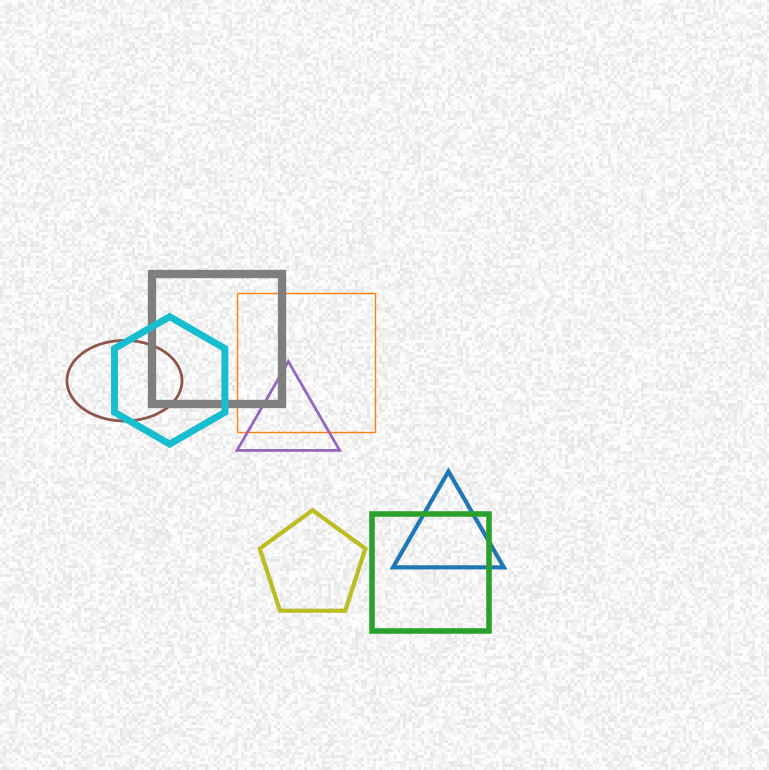[{"shape": "triangle", "thickness": 1.5, "radius": 0.42, "center": [0.582, 0.305]}, {"shape": "square", "thickness": 0.5, "radius": 0.45, "center": [0.397, 0.529]}, {"shape": "square", "thickness": 2, "radius": 0.38, "center": [0.559, 0.257]}, {"shape": "triangle", "thickness": 1, "radius": 0.38, "center": [0.374, 0.454]}, {"shape": "oval", "thickness": 1, "radius": 0.37, "center": [0.162, 0.506]}, {"shape": "square", "thickness": 3, "radius": 0.42, "center": [0.282, 0.56]}, {"shape": "pentagon", "thickness": 1.5, "radius": 0.36, "center": [0.406, 0.265]}, {"shape": "hexagon", "thickness": 2.5, "radius": 0.41, "center": [0.22, 0.506]}]